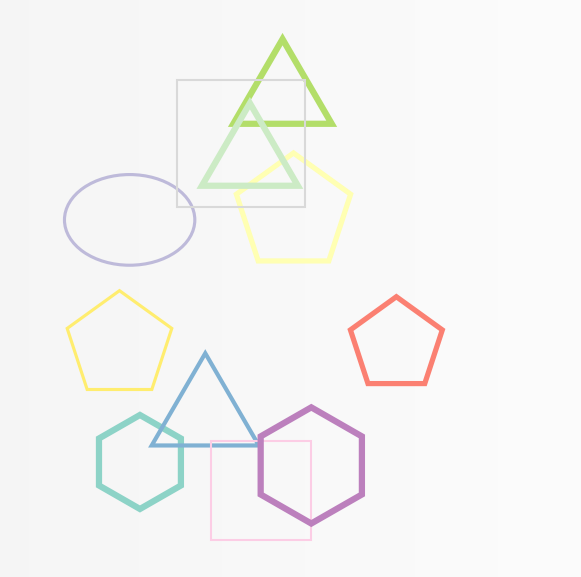[{"shape": "hexagon", "thickness": 3, "radius": 0.41, "center": [0.241, 0.199]}, {"shape": "pentagon", "thickness": 2.5, "radius": 0.52, "center": [0.505, 0.631]}, {"shape": "oval", "thickness": 1.5, "radius": 0.56, "center": [0.223, 0.618]}, {"shape": "pentagon", "thickness": 2.5, "radius": 0.42, "center": [0.682, 0.402]}, {"shape": "triangle", "thickness": 2, "radius": 0.53, "center": [0.353, 0.281]}, {"shape": "triangle", "thickness": 3, "radius": 0.49, "center": [0.486, 0.834]}, {"shape": "square", "thickness": 1, "radius": 0.43, "center": [0.449, 0.15]}, {"shape": "square", "thickness": 1, "radius": 0.55, "center": [0.415, 0.751]}, {"shape": "hexagon", "thickness": 3, "radius": 0.5, "center": [0.536, 0.193]}, {"shape": "triangle", "thickness": 3, "radius": 0.48, "center": [0.43, 0.725]}, {"shape": "pentagon", "thickness": 1.5, "radius": 0.47, "center": [0.206, 0.401]}]